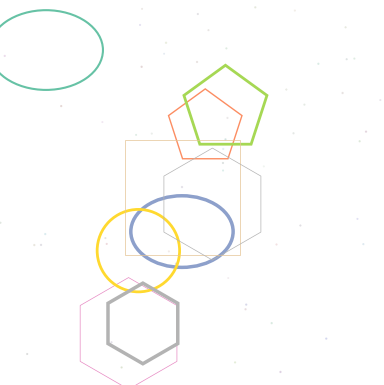[{"shape": "oval", "thickness": 1.5, "radius": 0.74, "center": [0.119, 0.87]}, {"shape": "pentagon", "thickness": 1, "radius": 0.5, "center": [0.533, 0.669]}, {"shape": "oval", "thickness": 2.5, "radius": 0.66, "center": [0.473, 0.399]}, {"shape": "hexagon", "thickness": 0.5, "radius": 0.73, "center": [0.334, 0.134]}, {"shape": "pentagon", "thickness": 2, "radius": 0.57, "center": [0.586, 0.717]}, {"shape": "circle", "thickness": 2, "radius": 0.54, "center": [0.359, 0.349]}, {"shape": "square", "thickness": 0.5, "radius": 0.75, "center": [0.474, 0.487]}, {"shape": "hexagon", "thickness": 2.5, "radius": 0.52, "center": [0.371, 0.16]}, {"shape": "hexagon", "thickness": 0.5, "radius": 0.73, "center": [0.552, 0.47]}]